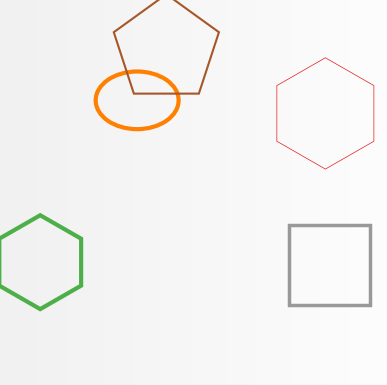[{"shape": "hexagon", "thickness": 0.5, "radius": 0.72, "center": [0.84, 0.705]}, {"shape": "hexagon", "thickness": 3, "radius": 0.61, "center": [0.104, 0.319]}, {"shape": "oval", "thickness": 3, "radius": 0.53, "center": [0.354, 0.739]}, {"shape": "pentagon", "thickness": 1.5, "radius": 0.71, "center": [0.429, 0.872]}, {"shape": "square", "thickness": 2.5, "radius": 0.52, "center": [0.85, 0.312]}]